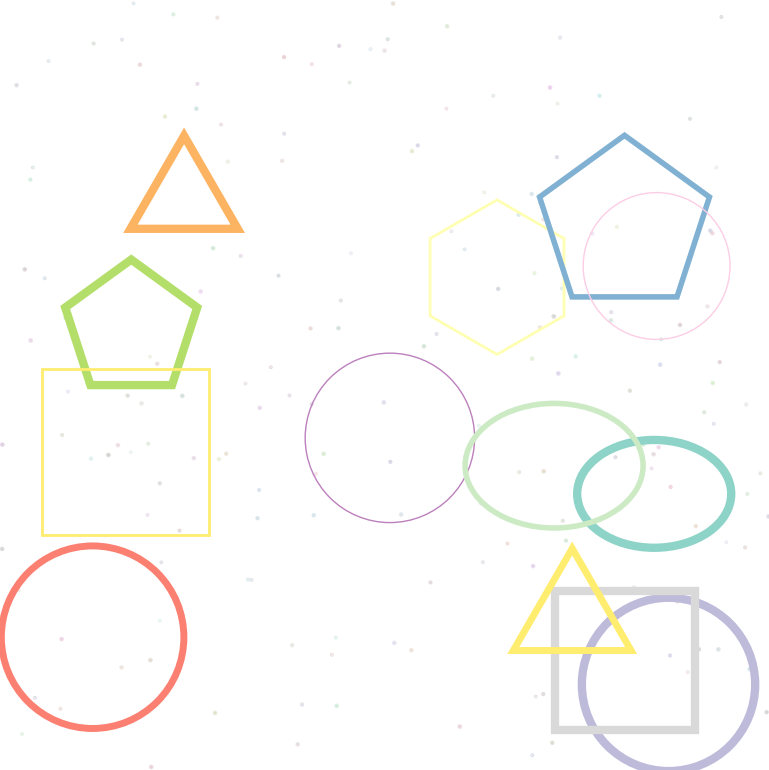[{"shape": "oval", "thickness": 3, "radius": 0.5, "center": [0.85, 0.359]}, {"shape": "hexagon", "thickness": 1, "radius": 0.5, "center": [0.646, 0.64]}, {"shape": "circle", "thickness": 3, "radius": 0.56, "center": [0.868, 0.111]}, {"shape": "circle", "thickness": 2.5, "radius": 0.59, "center": [0.12, 0.172]}, {"shape": "pentagon", "thickness": 2, "radius": 0.58, "center": [0.811, 0.708]}, {"shape": "triangle", "thickness": 3, "radius": 0.4, "center": [0.239, 0.743]}, {"shape": "pentagon", "thickness": 3, "radius": 0.45, "center": [0.17, 0.573]}, {"shape": "circle", "thickness": 0.5, "radius": 0.48, "center": [0.853, 0.655]}, {"shape": "square", "thickness": 3, "radius": 0.45, "center": [0.811, 0.142]}, {"shape": "circle", "thickness": 0.5, "radius": 0.55, "center": [0.506, 0.431]}, {"shape": "oval", "thickness": 2, "radius": 0.58, "center": [0.72, 0.395]}, {"shape": "triangle", "thickness": 2.5, "radius": 0.44, "center": [0.743, 0.199]}, {"shape": "square", "thickness": 1, "radius": 0.54, "center": [0.163, 0.413]}]